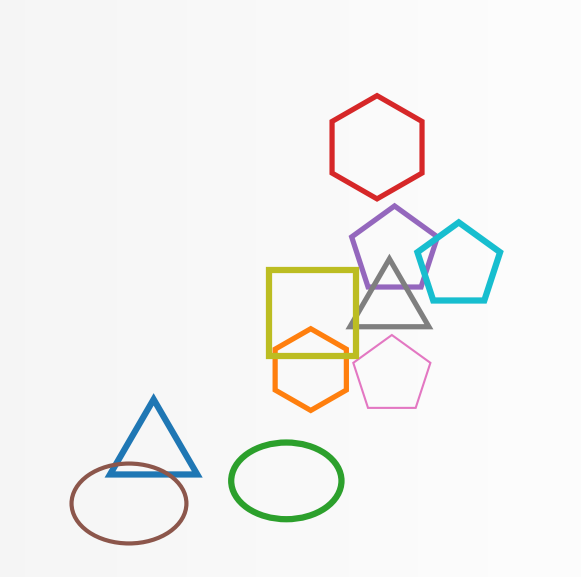[{"shape": "triangle", "thickness": 3, "radius": 0.43, "center": [0.264, 0.221]}, {"shape": "hexagon", "thickness": 2.5, "radius": 0.35, "center": [0.535, 0.359]}, {"shape": "oval", "thickness": 3, "radius": 0.47, "center": [0.493, 0.166]}, {"shape": "hexagon", "thickness": 2.5, "radius": 0.45, "center": [0.649, 0.744]}, {"shape": "pentagon", "thickness": 2.5, "radius": 0.39, "center": [0.679, 0.565]}, {"shape": "oval", "thickness": 2, "radius": 0.49, "center": [0.222, 0.127]}, {"shape": "pentagon", "thickness": 1, "radius": 0.35, "center": [0.674, 0.349]}, {"shape": "triangle", "thickness": 2.5, "radius": 0.39, "center": [0.67, 0.473]}, {"shape": "square", "thickness": 3, "radius": 0.37, "center": [0.537, 0.457]}, {"shape": "pentagon", "thickness": 3, "radius": 0.37, "center": [0.789, 0.539]}]